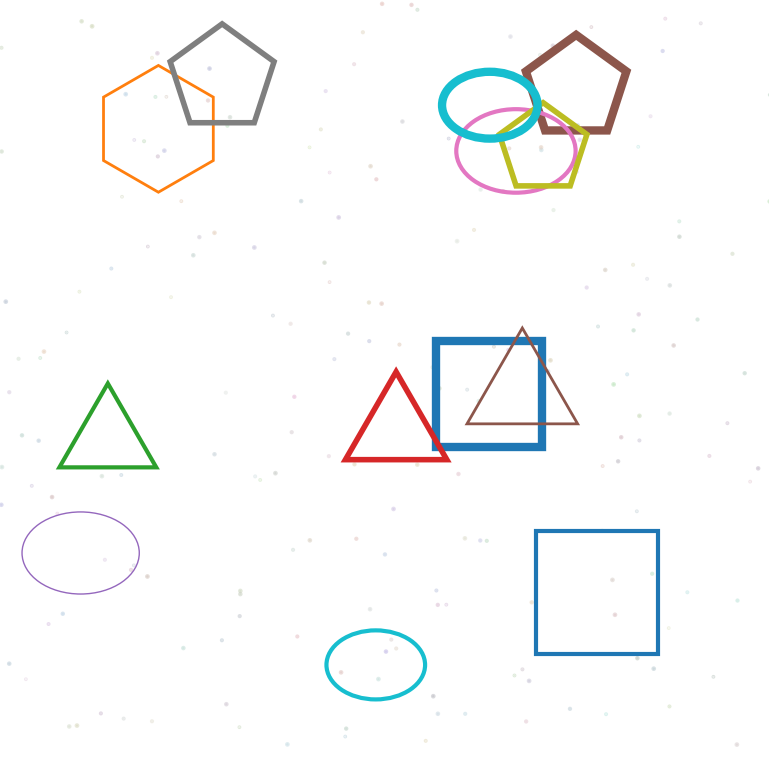[{"shape": "square", "thickness": 3, "radius": 0.34, "center": [0.635, 0.488]}, {"shape": "square", "thickness": 1.5, "radius": 0.4, "center": [0.775, 0.231]}, {"shape": "hexagon", "thickness": 1, "radius": 0.41, "center": [0.206, 0.833]}, {"shape": "triangle", "thickness": 1.5, "radius": 0.36, "center": [0.14, 0.429]}, {"shape": "triangle", "thickness": 2, "radius": 0.38, "center": [0.514, 0.441]}, {"shape": "oval", "thickness": 0.5, "radius": 0.38, "center": [0.105, 0.282]}, {"shape": "pentagon", "thickness": 3, "radius": 0.34, "center": [0.748, 0.886]}, {"shape": "triangle", "thickness": 1, "radius": 0.41, "center": [0.678, 0.491]}, {"shape": "oval", "thickness": 1.5, "radius": 0.39, "center": [0.67, 0.804]}, {"shape": "pentagon", "thickness": 2, "radius": 0.35, "center": [0.288, 0.898]}, {"shape": "pentagon", "thickness": 2, "radius": 0.3, "center": [0.705, 0.807]}, {"shape": "oval", "thickness": 3, "radius": 0.31, "center": [0.636, 0.863]}, {"shape": "oval", "thickness": 1.5, "radius": 0.32, "center": [0.488, 0.137]}]